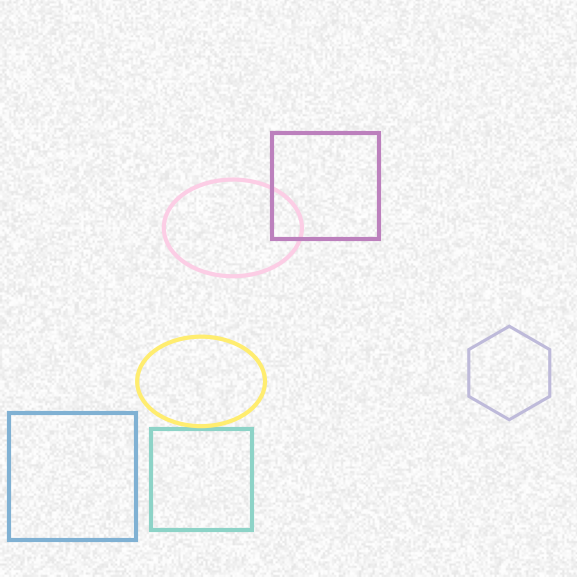[{"shape": "square", "thickness": 2, "radius": 0.44, "center": [0.349, 0.169]}, {"shape": "hexagon", "thickness": 1.5, "radius": 0.4, "center": [0.882, 0.353]}, {"shape": "square", "thickness": 2, "radius": 0.55, "center": [0.125, 0.174]}, {"shape": "oval", "thickness": 2, "radius": 0.6, "center": [0.403, 0.605]}, {"shape": "square", "thickness": 2, "radius": 0.46, "center": [0.564, 0.677]}, {"shape": "oval", "thickness": 2, "radius": 0.55, "center": [0.348, 0.339]}]